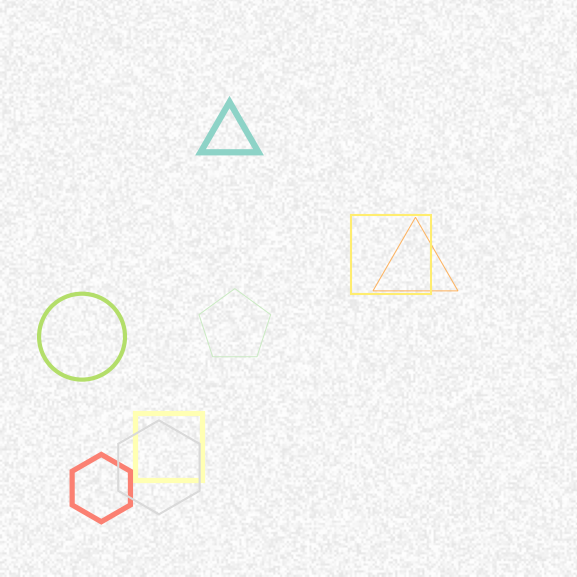[{"shape": "triangle", "thickness": 3, "radius": 0.29, "center": [0.397, 0.764]}, {"shape": "square", "thickness": 2.5, "radius": 0.29, "center": [0.292, 0.226]}, {"shape": "hexagon", "thickness": 2.5, "radius": 0.29, "center": [0.175, 0.154]}, {"shape": "triangle", "thickness": 0.5, "radius": 0.42, "center": [0.719, 0.538]}, {"shape": "circle", "thickness": 2, "radius": 0.37, "center": [0.142, 0.416]}, {"shape": "hexagon", "thickness": 1, "radius": 0.41, "center": [0.275, 0.19]}, {"shape": "pentagon", "thickness": 0.5, "radius": 0.33, "center": [0.407, 0.434]}, {"shape": "square", "thickness": 1, "radius": 0.34, "center": [0.677, 0.558]}]